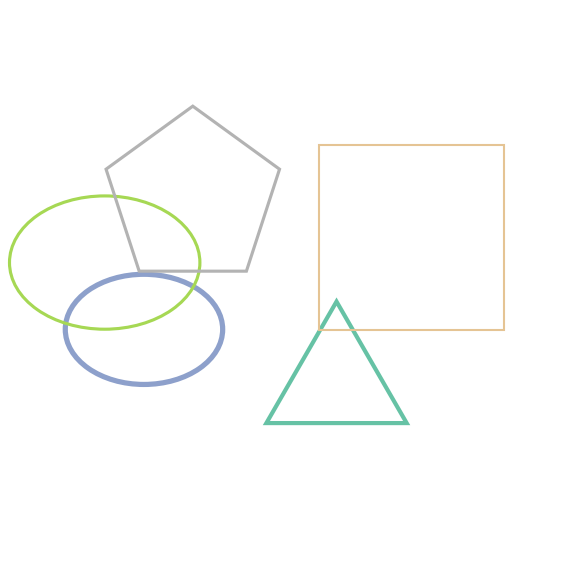[{"shape": "triangle", "thickness": 2, "radius": 0.7, "center": [0.583, 0.337]}, {"shape": "oval", "thickness": 2.5, "radius": 0.68, "center": [0.249, 0.429]}, {"shape": "oval", "thickness": 1.5, "radius": 0.82, "center": [0.181, 0.544]}, {"shape": "square", "thickness": 1, "radius": 0.8, "center": [0.713, 0.587]}, {"shape": "pentagon", "thickness": 1.5, "radius": 0.79, "center": [0.334, 0.657]}]